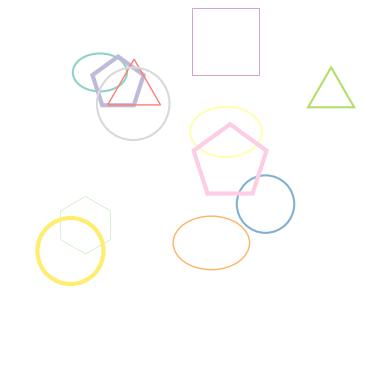[{"shape": "oval", "thickness": 1.5, "radius": 0.35, "center": [0.26, 0.812]}, {"shape": "oval", "thickness": 1.5, "radius": 0.47, "center": [0.587, 0.657]}, {"shape": "pentagon", "thickness": 3, "radius": 0.35, "center": [0.307, 0.783]}, {"shape": "triangle", "thickness": 1, "radius": 0.4, "center": [0.348, 0.767]}, {"shape": "circle", "thickness": 1.5, "radius": 0.37, "center": [0.69, 0.47]}, {"shape": "oval", "thickness": 1, "radius": 0.5, "center": [0.549, 0.369]}, {"shape": "triangle", "thickness": 1.5, "radius": 0.35, "center": [0.86, 0.756]}, {"shape": "pentagon", "thickness": 3, "radius": 0.5, "center": [0.598, 0.578]}, {"shape": "circle", "thickness": 1.5, "radius": 0.47, "center": [0.346, 0.73]}, {"shape": "square", "thickness": 0.5, "radius": 0.44, "center": [0.587, 0.891]}, {"shape": "hexagon", "thickness": 0.5, "radius": 0.37, "center": [0.222, 0.415]}, {"shape": "circle", "thickness": 3, "radius": 0.43, "center": [0.183, 0.348]}]